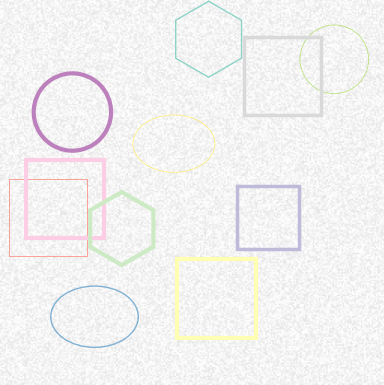[{"shape": "hexagon", "thickness": 1, "radius": 0.49, "center": [0.542, 0.898]}, {"shape": "square", "thickness": 3, "radius": 0.51, "center": [0.563, 0.225]}, {"shape": "square", "thickness": 2.5, "radius": 0.4, "center": [0.696, 0.435]}, {"shape": "square", "thickness": 0.5, "radius": 0.5, "center": [0.124, 0.435]}, {"shape": "oval", "thickness": 1, "radius": 0.57, "center": [0.245, 0.177]}, {"shape": "circle", "thickness": 0.5, "radius": 0.45, "center": [0.868, 0.846]}, {"shape": "square", "thickness": 3, "radius": 0.51, "center": [0.17, 0.483]}, {"shape": "square", "thickness": 2.5, "radius": 0.5, "center": [0.734, 0.803]}, {"shape": "circle", "thickness": 3, "radius": 0.5, "center": [0.188, 0.709]}, {"shape": "hexagon", "thickness": 3, "radius": 0.47, "center": [0.316, 0.406]}, {"shape": "oval", "thickness": 0.5, "radius": 0.53, "center": [0.452, 0.627]}]